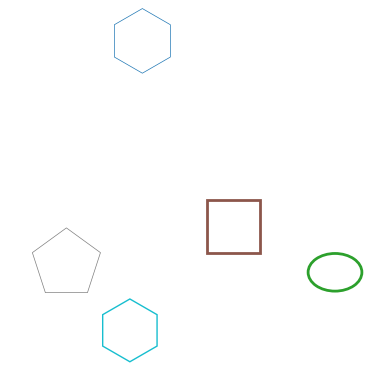[{"shape": "hexagon", "thickness": 0.5, "radius": 0.42, "center": [0.37, 0.894]}, {"shape": "oval", "thickness": 2, "radius": 0.35, "center": [0.87, 0.293]}, {"shape": "square", "thickness": 2, "radius": 0.34, "center": [0.605, 0.412]}, {"shape": "pentagon", "thickness": 0.5, "radius": 0.46, "center": [0.172, 0.315]}, {"shape": "hexagon", "thickness": 1, "radius": 0.41, "center": [0.337, 0.142]}]